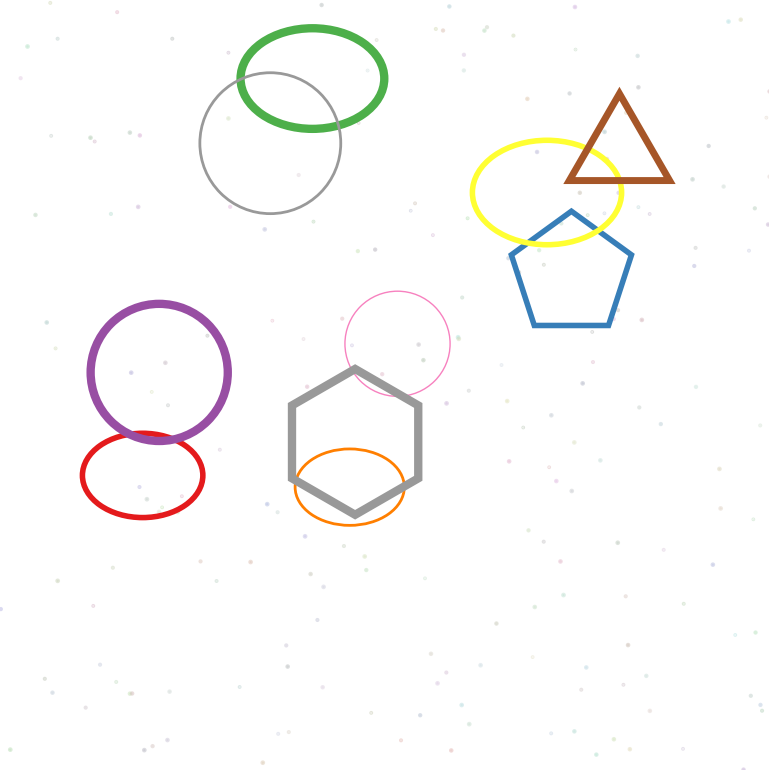[{"shape": "oval", "thickness": 2, "radius": 0.39, "center": [0.185, 0.383]}, {"shape": "pentagon", "thickness": 2, "radius": 0.41, "center": [0.742, 0.644]}, {"shape": "oval", "thickness": 3, "radius": 0.47, "center": [0.406, 0.898]}, {"shape": "circle", "thickness": 3, "radius": 0.45, "center": [0.207, 0.516]}, {"shape": "oval", "thickness": 1, "radius": 0.35, "center": [0.454, 0.367]}, {"shape": "oval", "thickness": 2, "radius": 0.48, "center": [0.71, 0.75]}, {"shape": "triangle", "thickness": 2.5, "radius": 0.38, "center": [0.804, 0.803]}, {"shape": "circle", "thickness": 0.5, "radius": 0.34, "center": [0.516, 0.554]}, {"shape": "hexagon", "thickness": 3, "radius": 0.47, "center": [0.461, 0.426]}, {"shape": "circle", "thickness": 1, "radius": 0.46, "center": [0.351, 0.814]}]